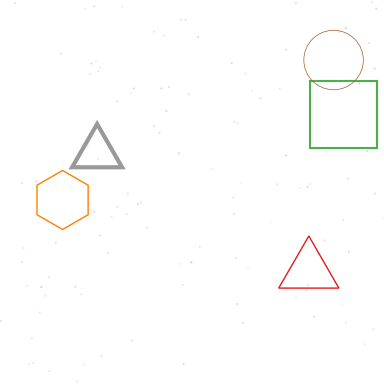[{"shape": "triangle", "thickness": 1, "radius": 0.45, "center": [0.802, 0.297]}, {"shape": "square", "thickness": 1.5, "radius": 0.44, "center": [0.892, 0.704]}, {"shape": "hexagon", "thickness": 1, "radius": 0.38, "center": [0.162, 0.481]}, {"shape": "circle", "thickness": 0.5, "radius": 0.39, "center": [0.866, 0.844]}, {"shape": "triangle", "thickness": 3, "radius": 0.37, "center": [0.252, 0.603]}]